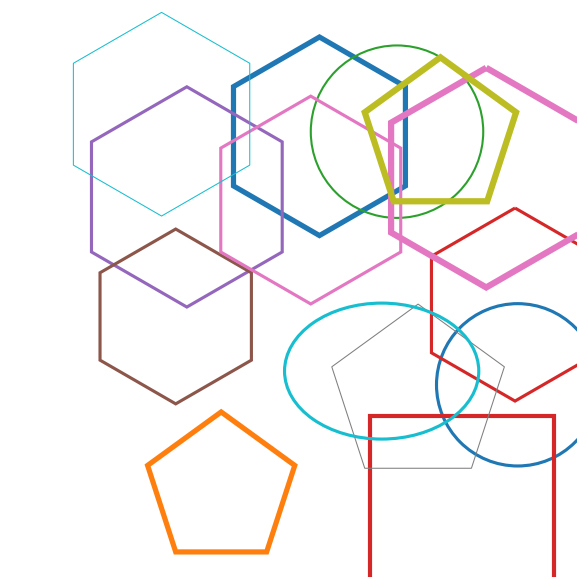[{"shape": "hexagon", "thickness": 2.5, "radius": 0.86, "center": [0.553, 0.763]}, {"shape": "circle", "thickness": 1.5, "radius": 0.7, "center": [0.896, 0.333]}, {"shape": "pentagon", "thickness": 2.5, "radius": 0.67, "center": [0.383, 0.152]}, {"shape": "circle", "thickness": 1, "radius": 0.75, "center": [0.687, 0.771]}, {"shape": "hexagon", "thickness": 1.5, "radius": 0.84, "center": [0.892, 0.472]}, {"shape": "square", "thickness": 2, "radius": 0.79, "center": [0.8, 0.12]}, {"shape": "hexagon", "thickness": 1.5, "radius": 0.95, "center": [0.324, 0.658]}, {"shape": "hexagon", "thickness": 1.5, "radius": 0.76, "center": [0.304, 0.451]}, {"shape": "hexagon", "thickness": 1.5, "radius": 0.9, "center": [0.538, 0.653]}, {"shape": "hexagon", "thickness": 3, "radius": 0.95, "center": [0.842, 0.692]}, {"shape": "pentagon", "thickness": 0.5, "radius": 0.79, "center": [0.724, 0.315]}, {"shape": "pentagon", "thickness": 3, "radius": 0.69, "center": [0.763, 0.762]}, {"shape": "oval", "thickness": 1.5, "radius": 0.84, "center": [0.661, 0.357]}, {"shape": "hexagon", "thickness": 0.5, "radius": 0.88, "center": [0.28, 0.801]}]